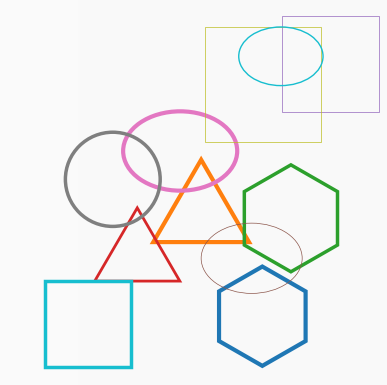[{"shape": "hexagon", "thickness": 3, "radius": 0.64, "center": [0.677, 0.179]}, {"shape": "triangle", "thickness": 3, "radius": 0.71, "center": [0.519, 0.442]}, {"shape": "hexagon", "thickness": 2.5, "radius": 0.69, "center": [0.751, 0.433]}, {"shape": "triangle", "thickness": 2, "radius": 0.63, "center": [0.354, 0.333]}, {"shape": "square", "thickness": 0.5, "radius": 0.63, "center": [0.854, 0.834]}, {"shape": "oval", "thickness": 0.5, "radius": 0.65, "center": [0.649, 0.329]}, {"shape": "oval", "thickness": 3, "radius": 0.74, "center": [0.465, 0.608]}, {"shape": "circle", "thickness": 2.5, "radius": 0.61, "center": [0.291, 0.534]}, {"shape": "square", "thickness": 0.5, "radius": 0.75, "center": [0.68, 0.78]}, {"shape": "oval", "thickness": 1, "radius": 0.54, "center": [0.725, 0.854]}, {"shape": "square", "thickness": 2.5, "radius": 0.55, "center": [0.228, 0.159]}]